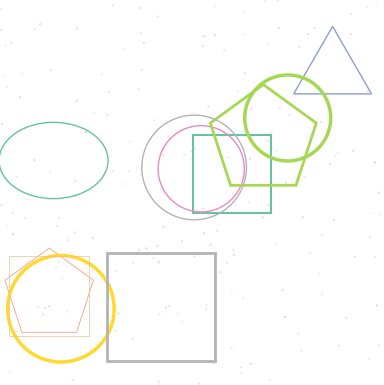[{"shape": "oval", "thickness": 1, "radius": 0.71, "center": [0.139, 0.583]}, {"shape": "square", "thickness": 1.5, "radius": 0.5, "center": [0.602, 0.548]}, {"shape": "pentagon", "thickness": 0.5, "radius": 0.6, "center": [0.128, 0.235]}, {"shape": "triangle", "thickness": 1, "radius": 0.58, "center": [0.864, 0.815]}, {"shape": "circle", "thickness": 1, "radius": 0.56, "center": [0.523, 0.562]}, {"shape": "pentagon", "thickness": 2, "radius": 0.72, "center": [0.684, 0.636]}, {"shape": "circle", "thickness": 2.5, "radius": 0.56, "center": [0.747, 0.694]}, {"shape": "circle", "thickness": 2.5, "radius": 0.69, "center": [0.158, 0.198]}, {"shape": "square", "thickness": 0.5, "radius": 0.52, "center": [0.127, 0.23]}, {"shape": "square", "thickness": 2, "radius": 0.7, "center": [0.418, 0.203]}, {"shape": "circle", "thickness": 1, "radius": 0.68, "center": [0.504, 0.565]}]